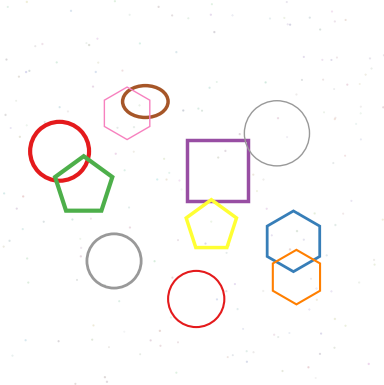[{"shape": "circle", "thickness": 1.5, "radius": 0.37, "center": [0.51, 0.223]}, {"shape": "circle", "thickness": 3, "radius": 0.38, "center": [0.155, 0.607]}, {"shape": "hexagon", "thickness": 2, "radius": 0.39, "center": [0.762, 0.373]}, {"shape": "pentagon", "thickness": 3, "radius": 0.39, "center": [0.217, 0.516]}, {"shape": "square", "thickness": 2.5, "radius": 0.39, "center": [0.566, 0.557]}, {"shape": "hexagon", "thickness": 1.5, "radius": 0.35, "center": [0.77, 0.28]}, {"shape": "pentagon", "thickness": 2.5, "radius": 0.34, "center": [0.549, 0.413]}, {"shape": "oval", "thickness": 2.5, "radius": 0.3, "center": [0.377, 0.736]}, {"shape": "hexagon", "thickness": 1, "radius": 0.34, "center": [0.33, 0.706]}, {"shape": "circle", "thickness": 2, "radius": 0.35, "center": [0.296, 0.322]}, {"shape": "circle", "thickness": 1, "radius": 0.42, "center": [0.719, 0.654]}]